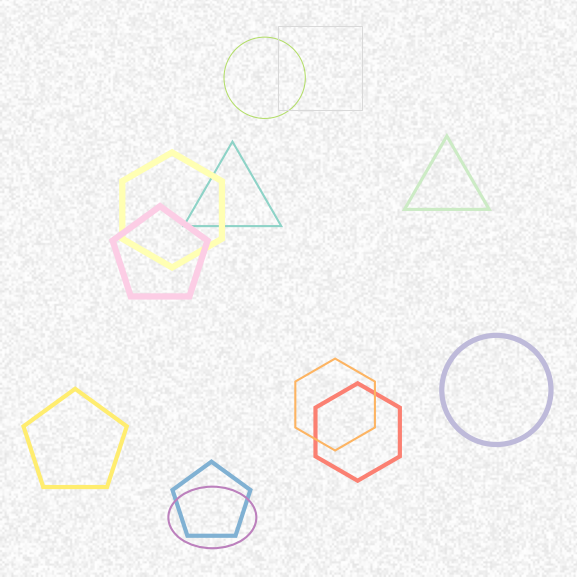[{"shape": "triangle", "thickness": 1, "radius": 0.49, "center": [0.403, 0.656]}, {"shape": "hexagon", "thickness": 3, "radius": 0.5, "center": [0.298, 0.636]}, {"shape": "circle", "thickness": 2.5, "radius": 0.47, "center": [0.86, 0.324]}, {"shape": "hexagon", "thickness": 2, "radius": 0.42, "center": [0.619, 0.251]}, {"shape": "pentagon", "thickness": 2, "radius": 0.35, "center": [0.366, 0.129]}, {"shape": "hexagon", "thickness": 1, "radius": 0.4, "center": [0.58, 0.299]}, {"shape": "circle", "thickness": 0.5, "radius": 0.35, "center": [0.458, 0.864]}, {"shape": "pentagon", "thickness": 3, "radius": 0.43, "center": [0.277, 0.556]}, {"shape": "square", "thickness": 0.5, "radius": 0.36, "center": [0.554, 0.882]}, {"shape": "oval", "thickness": 1, "radius": 0.38, "center": [0.368, 0.103]}, {"shape": "triangle", "thickness": 1.5, "radius": 0.42, "center": [0.774, 0.679]}, {"shape": "pentagon", "thickness": 2, "radius": 0.47, "center": [0.13, 0.232]}]